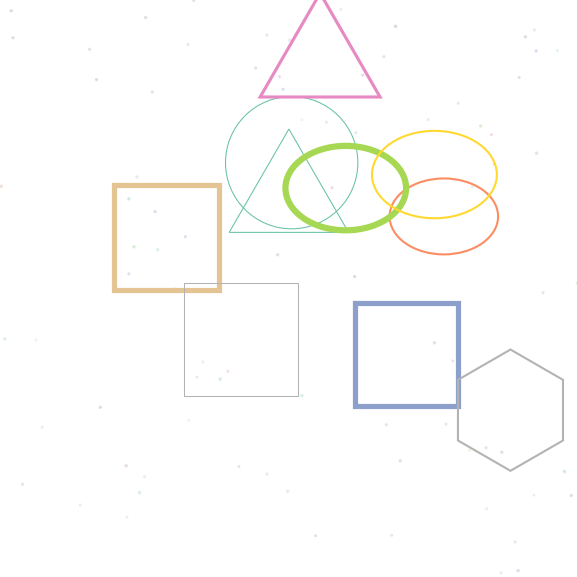[{"shape": "circle", "thickness": 0.5, "radius": 0.57, "center": [0.505, 0.717]}, {"shape": "triangle", "thickness": 0.5, "radius": 0.6, "center": [0.5, 0.656]}, {"shape": "oval", "thickness": 1, "radius": 0.47, "center": [0.769, 0.624]}, {"shape": "square", "thickness": 2.5, "radius": 0.45, "center": [0.704, 0.386]}, {"shape": "triangle", "thickness": 1.5, "radius": 0.6, "center": [0.554, 0.891]}, {"shape": "oval", "thickness": 3, "radius": 0.52, "center": [0.599, 0.673]}, {"shape": "oval", "thickness": 1, "radius": 0.54, "center": [0.752, 0.697]}, {"shape": "square", "thickness": 2.5, "radius": 0.46, "center": [0.288, 0.588]}, {"shape": "square", "thickness": 0.5, "radius": 0.49, "center": [0.417, 0.412]}, {"shape": "hexagon", "thickness": 1, "radius": 0.53, "center": [0.884, 0.289]}]